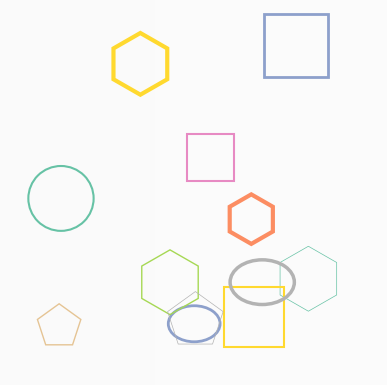[{"shape": "circle", "thickness": 1.5, "radius": 0.42, "center": [0.157, 0.485]}, {"shape": "hexagon", "thickness": 0.5, "radius": 0.42, "center": [0.796, 0.276]}, {"shape": "hexagon", "thickness": 3, "radius": 0.32, "center": [0.648, 0.431]}, {"shape": "oval", "thickness": 2, "radius": 0.33, "center": [0.501, 0.159]}, {"shape": "square", "thickness": 2, "radius": 0.41, "center": [0.764, 0.882]}, {"shape": "square", "thickness": 1.5, "radius": 0.3, "center": [0.544, 0.591]}, {"shape": "hexagon", "thickness": 1, "radius": 0.42, "center": [0.439, 0.267]}, {"shape": "square", "thickness": 1.5, "radius": 0.39, "center": [0.656, 0.177]}, {"shape": "hexagon", "thickness": 3, "radius": 0.4, "center": [0.362, 0.834]}, {"shape": "pentagon", "thickness": 1, "radius": 0.29, "center": [0.153, 0.152]}, {"shape": "pentagon", "thickness": 0.5, "radius": 0.38, "center": [0.504, 0.167]}, {"shape": "oval", "thickness": 2.5, "radius": 0.41, "center": [0.677, 0.267]}]